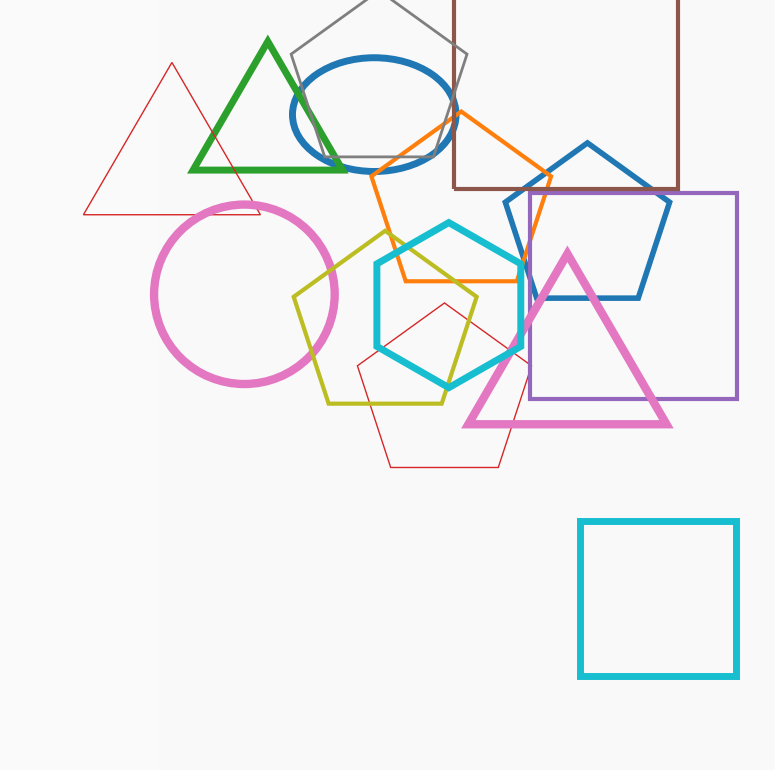[{"shape": "oval", "thickness": 2.5, "radius": 0.53, "center": [0.483, 0.851]}, {"shape": "pentagon", "thickness": 2, "radius": 0.56, "center": [0.758, 0.703]}, {"shape": "pentagon", "thickness": 1.5, "radius": 0.61, "center": [0.595, 0.733]}, {"shape": "triangle", "thickness": 2.5, "radius": 0.56, "center": [0.346, 0.835]}, {"shape": "pentagon", "thickness": 0.5, "radius": 0.59, "center": [0.574, 0.488]}, {"shape": "triangle", "thickness": 0.5, "radius": 0.66, "center": [0.222, 0.787]}, {"shape": "square", "thickness": 1.5, "radius": 0.67, "center": [0.817, 0.615]}, {"shape": "square", "thickness": 1.5, "radius": 0.72, "center": [0.731, 0.899]}, {"shape": "circle", "thickness": 3, "radius": 0.58, "center": [0.315, 0.618]}, {"shape": "triangle", "thickness": 3, "radius": 0.74, "center": [0.732, 0.523]}, {"shape": "pentagon", "thickness": 1, "radius": 0.6, "center": [0.489, 0.893]}, {"shape": "pentagon", "thickness": 1.5, "radius": 0.62, "center": [0.497, 0.576]}, {"shape": "hexagon", "thickness": 2.5, "radius": 0.54, "center": [0.579, 0.604]}, {"shape": "square", "thickness": 2.5, "radius": 0.5, "center": [0.849, 0.222]}]